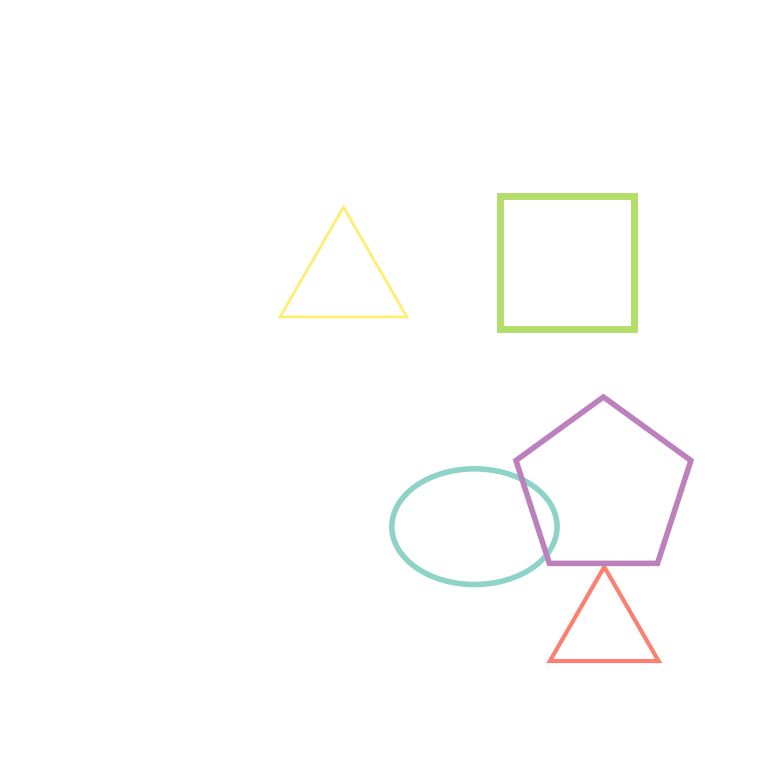[{"shape": "oval", "thickness": 2, "radius": 0.54, "center": [0.616, 0.316]}, {"shape": "triangle", "thickness": 1.5, "radius": 0.41, "center": [0.785, 0.182]}, {"shape": "square", "thickness": 2.5, "radius": 0.43, "center": [0.736, 0.659]}, {"shape": "pentagon", "thickness": 2, "radius": 0.6, "center": [0.784, 0.365]}, {"shape": "triangle", "thickness": 1, "radius": 0.48, "center": [0.446, 0.636]}]